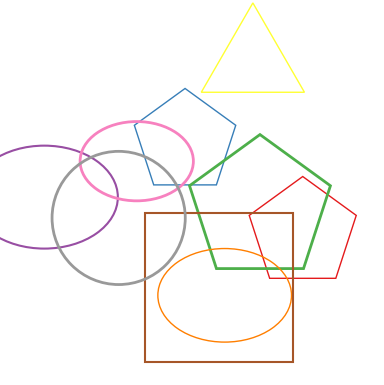[{"shape": "pentagon", "thickness": 1, "radius": 0.73, "center": [0.786, 0.395]}, {"shape": "pentagon", "thickness": 1, "radius": 0.69, "center": [0.481, 0.632]}, {"shape": "pentagon", "thickness": 2, "radius": 0.96, "center": [0.675, 0.458]}, {"shape": "oval", "thickness": 1.5, "radius": 0.95, "center": [0.115, 0.488]}, {"shape": "oval", "thickness": 1, "radius": 0.87, "center": [0.584, 0.233]}, {"shape": "triangle", "thickness": 1, "radius": 0.77, "center": [0.657, 0.838]}, {"shape": "square", "thickness": 1.5, "radius": 0.96, "center": [0.569, 0.253]}, {"shape": "oval", "thickness": 2, "radius": 0.74, "center": [0.355, 0.581]}, {"shape": "circle", "thickness": 2, "radius": 0.86, "center": [0.308, 0.434]}]